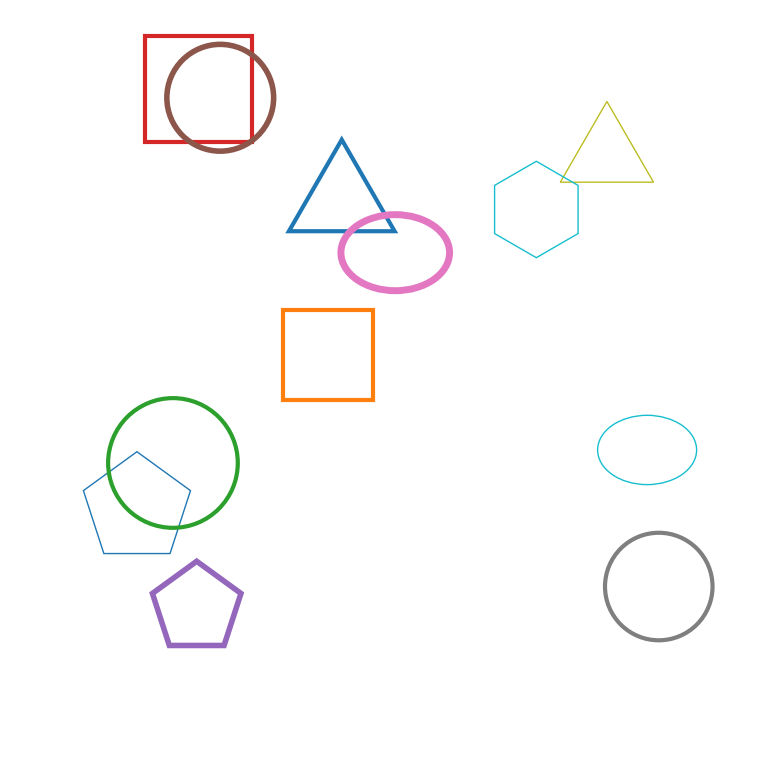[{"shape": "triangle", "thickness": 1.5, "radius": 0.4, "center": [0.444, 0.739]}, {"shape": "pentagon", "thickness": 0.5, "radius": 0.37, "center": [0.178, 0.34]}, {"shape": "square", "thickness": 1.5, "radius": 0.29, "center": [0.426, 0.539]}, {"shape": "circle", "thickness": 1.5, "radius": 0.42, "center": [0.225, 0.399]}, {"shape": "square", "thickness": 1.5, "radius": 0.35, "center": [0.258, 0.885]}, {"shape": "pentagon", "thickness": 2, "radius": 0.3, "center": [0.255, 0.211]}, {"shape": "circle", "thickness": 2, "radius": 0.35, "center": [0.286, 0.873]}, {"shape": "oval", "thickness": 2.5, "radius": 0.35, "center": [0.513, 0.672]}, {"shape": "circle", "thickness": 1.5, "radius": 0.35, "center": [0.856, 0.238]}, {"shape": "triangle", "thickness": 0.5, "radius": 0.35, "center": [0.788, 0.798]}, {"shape": "oval", "thickness": 0.5, "radius": 0.32, "center": [0.84, 0.416]}, {"shape": "hexagon", "thickness": 0.5, "radius": 0.31, "center": [0.697, 0.728]}]